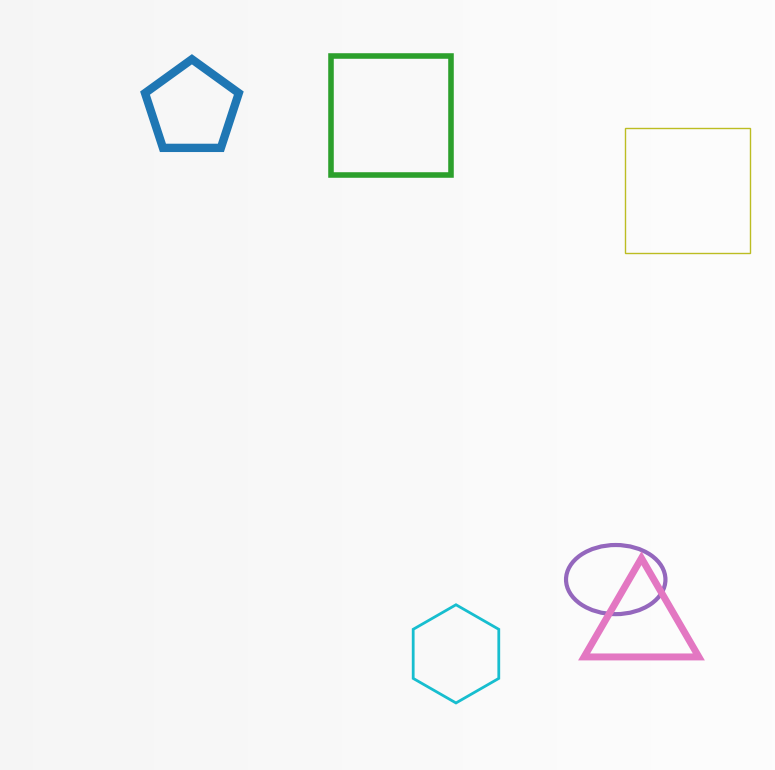[{"shape": "pentagon", "thickness": 3, "radius": 0.32, "center": [0.248, 0.859]}, {"shape": "square", "thickness": 2, "radius": 0.39, "center": [0.505, 0.85]}, {"shape": "oval", "thickness": 1.5, "radius": 0.32, "center": [0.794, 0.247]}, {"shape": "triangle", "thickness": 2.5, "radius": 0.43, "center": [0.828, 0.19]}, {"shape": "square", "thickness": 0.5, "radius": 0.41, "center": [0.887, 0.752]}, {"shape": "hexagon", "thickness": 1, "radius": 0.32, "center": [0.588, 0.151]}]